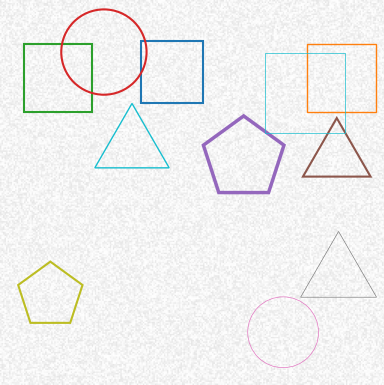[{"shape": "square", "thickness": 1.5, "radius": 0.4, "center": [0.446, 0.813]}, {"shape": "square", "thickness": 1, "radius": 0.45, "center": [0.888, 0.798]}, {"shape": "square", "thickness": 1.5, "radius": 0.44, "center": [0.15, 0.797]}, {"shape": "circle", "thickness": 1.5, "radius": 0.55, "center": [0.27, 0.865]}, {"shape": "pentagon", "thickness": 2.5, "radius": 0.55, "center": [0.633, 0.589]}, {"shape": "triangle", "thickness": 1.5, "radius": 0.51, "center": [0.875, 0.592]}, {"shape": "circle", "thickness": 0.5, "radius": 0.46, "center": [0.735, 0.137]}, {"shape": "triangle", "thickness": 0.5, "radius": 0.57, "center": [0.879, 0.285]}, {"shape": "pentagon", "thickness": 1.5, "radius": 0.44, "center": [0.131, 0.233]}, {"shape": "triangle", "thickness": 1, "radius": 0.56, "center": [0.343, 0.62]}, {"shape": "square", "thickness": 0.5, "radius": 0.52, "center": [0.792, 0.759]}]